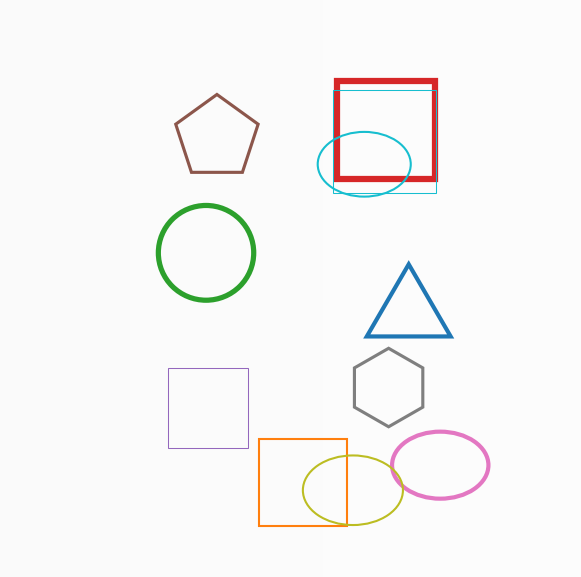[{"shape": "triangle", "thickness": 2, "radius": 0.42, "center": [0.703, 0.458]}, {"shape": "square", "thickness": 1, "radius": 0.38, "center": [0.521, 0.163]}, {"shape": "circle", "thickness": 2.5, "radius": 0.41, "center": [0.354, 0.561]}, {"shape": "square", "thickness": 3, "radius": 0.42, "center": [0.664, 0.775]}, {"shape": "square", "thickness": 0.5, "radius": 0.35, "center": [0.358, 0.292]}, {"shape": "pentagon", "thickness": 1.5, "radius": 0.37, "center": [0.373, 0.761]}, {"shape": "oval", "thickness": 2, "radius": 0.41, "center": [0.757, 0.194]}, {"shape": "hexagon", "thickness": 1.5, "radius": 0.34, "center": [0.669, 0.328]}, {"shape": "oval", "thickness": 1, "radius": 0.43, "center": [0.607, 0.15]}, {"shape": "oval", "thickness": 1, "radius": 0.4, "center": [0.627, 0.715]}, {"shape": "square", "thickness": 0.5, "radius": 0.44, "center": [0.661, 0.754]}]